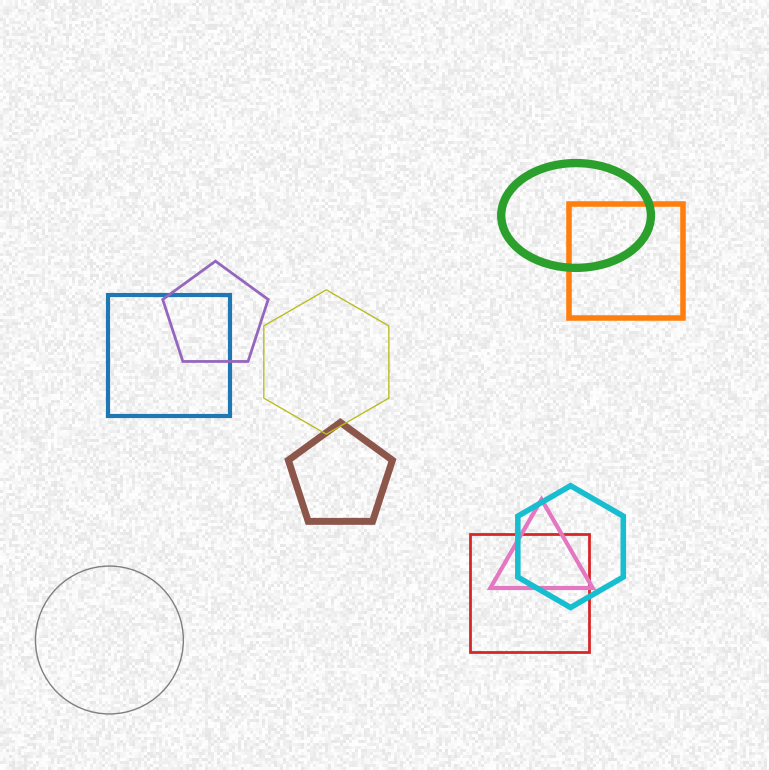[{"shape": "square", "thickness": 1.5, "radius": 0.39, "center": [0.22, 0.538]}, {"shape": "square", "thickness": 2, "radius": 0.37, "center": [0.812, 0.661]}, {"shape": "oval", "thickness": 3, "radius": 0.49, "center": [0.748, 0.72]}, {"shape": "square", "thickness": 1, "radius": 0.39, "center": [0.688, 0.23]}, {"shape": "pentagon", "thickness": 1, "radius": 0.36, "center": [0.28, 0.589]}, {"shape": "pentagon", "thickness": 2.5, "radius": 0.36, "center": [0.442, 0.38]}, {"shape": "triangle", "thickness": 1.5, "radius": 0.38, "center": [0.703, 0.275]}, {"shape": "circle", "thickness": 0.5, "radius": 0.48, "center": [0.142, 0.169]}, {"shape": "hexagon", "thickness": 0.5, "radius": 0.47, "center": [0.424, 0.53]}, {"shape": "hexagon", "thickness": 2, "radius": 0.4, "center": [0.741, 0.29]}]